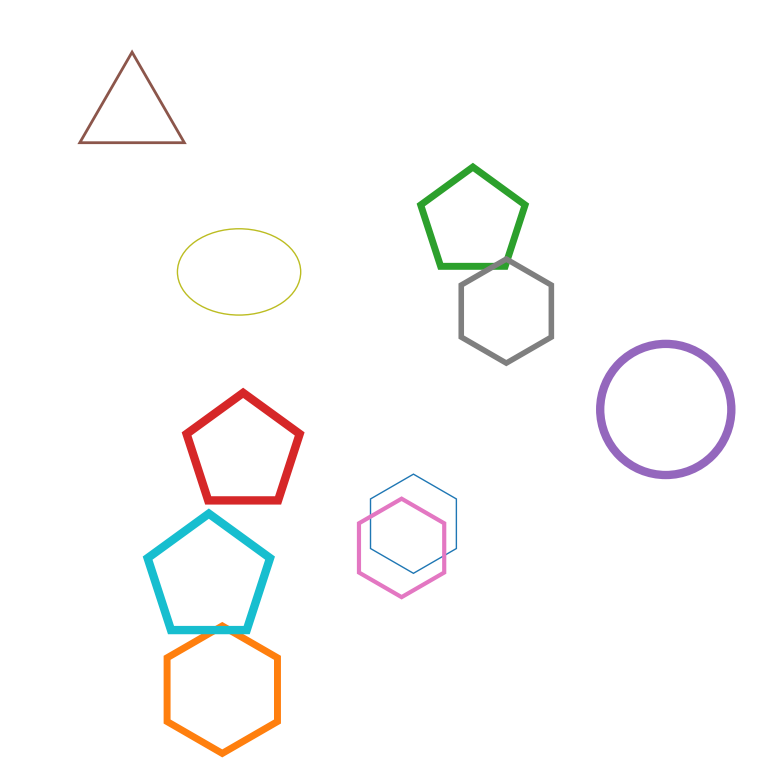[{"shape": "hexagon", "thickness": 0.5, "radius": 0.32, "center": [0.537, 0.32]}, {"shape": "hexagon", "thickness": 2.5, "radius": 0.41, "center": [0.289, 0.104]}, {"shape": "pentagon", "thickness": 2.5, "radius": 0.36, "center": [0.614, 0.712]}, {"shape": "pentagon", "thickness": 3, "radius": 0.39, "center": [0.316, 0.413]}, {"shape": "circle", "thickness": 3, "radius": 0.43, "center": [0.865, 0.468]}, {"shape": "triangle", "thickness": 1, "radius": 0.39, "center": [0.172, 0.854]}, {"shape": "hexagon", "thickness": 1.5, "radius": 0.32, "center": [0.522, 0.288]}, {"shape": "hexagon", "thickness": 2, "radius": 0.34, "center": [0.658, 0.596]}, {"shape": "oval", "thickness": 0.5, "radius": 0.4, "center": [0.31, 0.647]}, {"shape": "pentagon", "thickness": 3, "radius": 0.42, "center": [0.271, 0.249]}]